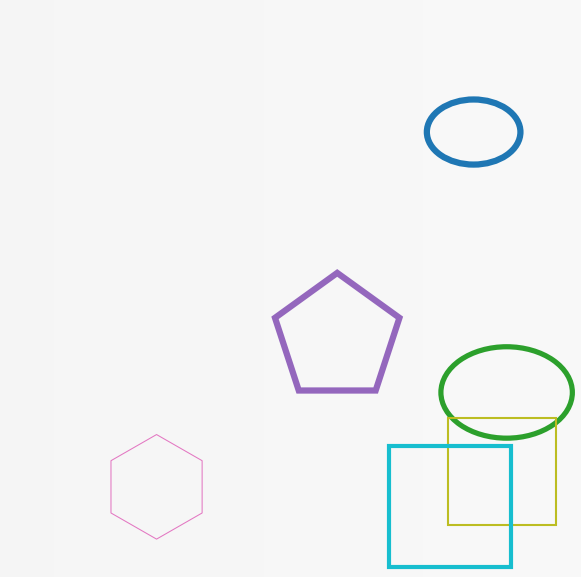[{"shape": "oval", "thickness": 3, "radius": 0.4, "center": [0.815, 0.771]}, {"shape": "oval", "thickness": 2.5, "radius": 0.57, "center": [0.872, 0.32]}, {"shape": "pentagon", "thickness": 3, "radius": 0.56, "center": [0.58, 0.414]}, {"shape": "hexagon", "thickness": 0.5, "radius": 0.45, "center": [0.269, 0.156]}, {"shape": "square", "thickness": 1, "radius": 0.46, "center": [0.863, 0.183]}, {"shape": "square", "thickness": 2, "radius": 0.53, "center": [0.775, 0.122]}]